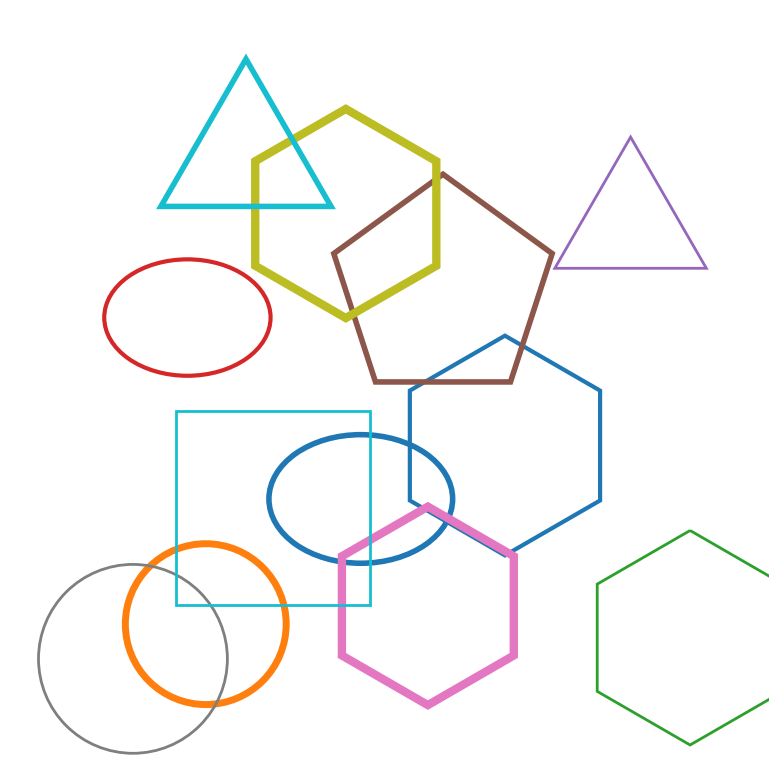[{"shape": "oval", "thickness": 2, "radius": 0.6, "center": [0.469, 0.352]}, {"shape": "hexagon", "thickness": 1.5, "radius": 0.71, "center": [0.656, 0.421]}, {"shape": "circle", "thickness": 2.5, "radius": 0.52, "center": [0.267, 0.189]}, {"shape": "hexagon", "thickness": 1, "radius": 0.7, "center": [0.896, 0.172]}, {"shape": "oval", "thickness": 1.5, "radius": 0.54, "center": [0.243, 0.588]}, {"shape": "triangle", "thickness": 1, "radius": 0.57, "center": [0.819, 0.708]}, {"shape": "pentagon", "thickness": 2, "radius": 0.75, "center": [0.575, 0.625]}, {"shape": "hexagon", "thickness": 3, "radius": 0.64, "center": [0.556, 0.213]}, {"shape": "circle", "thickness": 1, "radius": 0.61, "center": [0.173, 0.144]}, {"shape": "hexagon", "thickness": 3, "radius": 0.68, "center": [0.449, 0.723]}, {"shape": "triangle", "thickness": 2, "radius": 0.64, "center": [0.319, 0.796]}, {"shape": "square", "thickness": 1, "radius": 0.63, "center": [0.355, 0.34]}]